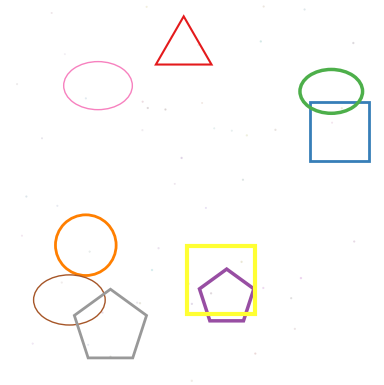[{"shape": "triangle", "thickness": 1.5, "radius": 0.42, "center": [0.477, 0.874]}, {"shape": "square", "thickness": 2, "radius": 0.38, "center": [0.881, 0.659]}, {"shape": "oval", "thickness": 2.5, "radius": 0.41, "center": [0.86, 0.763]}, {"shape": "pentagon", "thickness": 2.5, "radius": 0.37, "center": [0.589, 0.227]}, {"shape": "circle", "thickness": 2, "radius": 0.39, "center": [0.223, 0.363]}, {"shape": "square", "thickness": 3, "radius": 0.45, "center": [0.574, 0.272]}, {"shape": "oval", "thickness": 1, "radius": 0.46, "center": [0.18, 0.221]}, {"shape": "oval", "thickness": 1, "radius": 0.45, "center": [0.255, 0.778]}, {"shape": "pentagon", "thickness": 2, "radius": 0.49, "center": [0.287, 0.15]}]